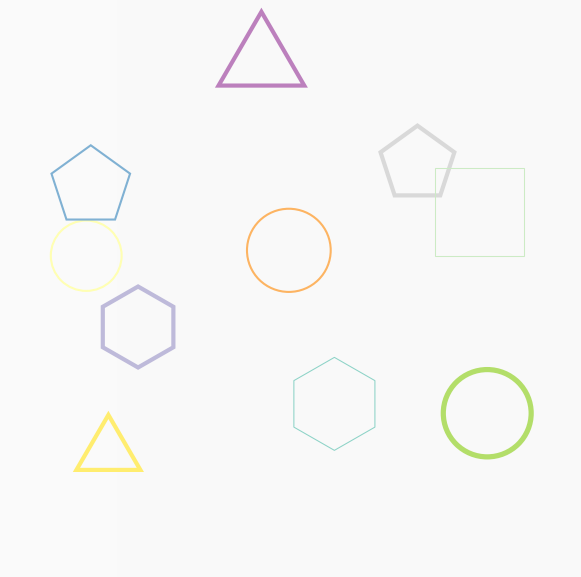[{"shape": "hexagon", "thickness": 0.5, "radius": 0.4, "center": [0.575, 0.3]}, {"shape": "circle", "thickness": 1, "radius": 0.3, "center": [0.148, 0.556]}, {"shape": "hexagon", "thickness": 2, "radius": 0.35, "center": [0.238, 0.433]}, {"shape": "pentagon", "thickness": 1, "radius": 0.36, "center": [0.156, 0.676]}, {"shape": "circle", "thickness": 1, "radius": 0.36, "center": [0.497, 0.566]}, {"shape": "circle", "thickness": 2.5, "radius": 0.38, "center": [0.838, 0.284]}, {"shape": "pentagon", "thickness": 2, "radius": 0.33, "center": [0.718, 0.715]}, {"shape": "triangle", "thickness": 2, "radius": 0.43, "center": [0.45, 0.894]}, {"shape": "square", "thickness": 0.5, "radius": 0.38, "center": [0.825, 0.633]}, {"shape": "triangle", "thickness": 2, "radius": 0.32, "center": [0.186, 0.217]}]